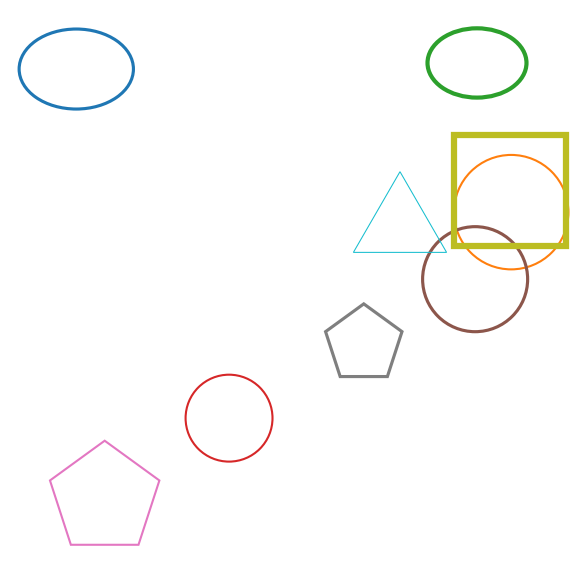[{"shape": "oval", "thickness": 1.5, "radius": 0.49, "center": [0.132, 0.88]}, {"shape": "circle", "thickness": 1, "radius": 0.5, "center": [0.885, 0.632]}, {"shape": "oval", "thickness": 2, "radius": 0.43, "center": [0.826, 0.89]}, {"shape": "circle", "thickness": 1, "radius": 0.38, "center": [0.397, 0.275]}, {"shape": "circle", "thickness": 1.5, "radius": 0.45, "center": [0.823, 0.516]}, {"shape": "pentagon", "thickness": 1, "radius": 0.5, "center": [0.181, 0.136]}, {"shape": "pentagon", "thickness": 1.5, "radius": 0.35, "center": [0.63, 0.403]}, {"shape": "square", "thickness": 3, "radius": 0.48, "center": [0.883, 0.669]}, {"shape": "triangle", "thickness": 0.5, "radius": 0.47, "center": [0.693, 0.609]}]